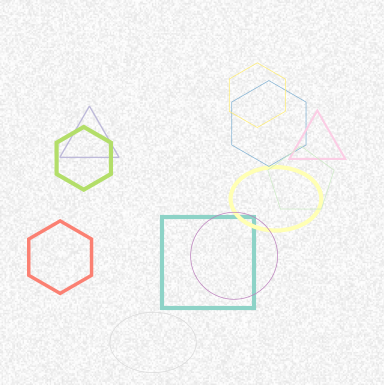[{"shape": "square", "thickness": 3, "radius": 0.6, "center": [0.54, 0.318]}, {"shape": "oval", "thickness": 3, "radius": 0.59, "center": [0.717, 0.484]}, {"shape": "triangle", "thickness": 1, "radius": 0.44, "center": [0.232, 0.636]}, {"shape": "hexagon", "thickness": 2.5, "radius": 0.47, "center": [0.156, 0.332]}, {"shape": "hexagon", "thickness": 0.5, "radius": 0.56, "center": [0.698, 0.679]}, {"shape": "hexagon", "thickness": 3, "radius": 0.41, "center": [0.218, 0.589]}, {"shape": "triangle", "thickness": 1.5, "radius": 0.42, "center": [0.824, 0.629]}, {"shape": "oval", "thickness": 0.5, "radius": 0.56, "center": [0.398, 0.111]}, {"shape": "circle", "thickness": 0.5, "radius": 0.56, "center": [0.608, 0.336]}, {"shape": "pentagon", "thickness": 0.5, "radius": 0.45, "center": [0.782, 0.53]}, {"shape": "hexagon", "thickness": 0.5, "radius": 0.42, "center": [0.668, 0.753]}]